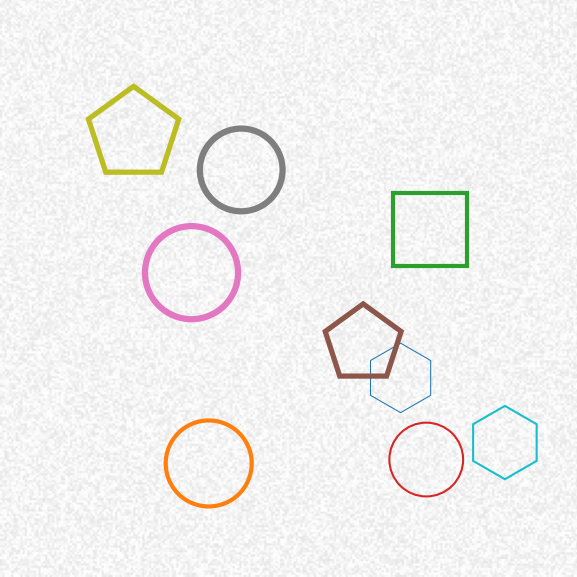[{"shape": "hexagon", "thickness": 0.5, "radius": 0.3, "center": [0.694, 0.345]}, {"shape": "circle", "thickness": 2, "radius": 0.37, "center": [0.361, 0.197]}, {"shape": "square", "thickness": 2, "radius": 0.32, "center": [0.744, 0.602]}, {"shape": "circle", "thickness": 1, "radius": 0.32, "center": [0.738, 0.203]}, {"shape": "pentagon", "thickness": 2.5, "radius": 0.35, "center": [0.629, 0.404]}, {"shape": "circle", "thickness": 3, "radius": 0.4, "center": [0.332, 0.527]}, {"shape": "circle", "thickness": 3, "radius": 0.36, "center": [0.418, 0.705]}, {"shape": "pentagon", "thickness": 2.5, "radius": 0.41, "center": [0.231, 0.767]}, {"shape": "hexagon", "thickness": 1, "radius": 0.32, "center": [0.874, 0.233]}]